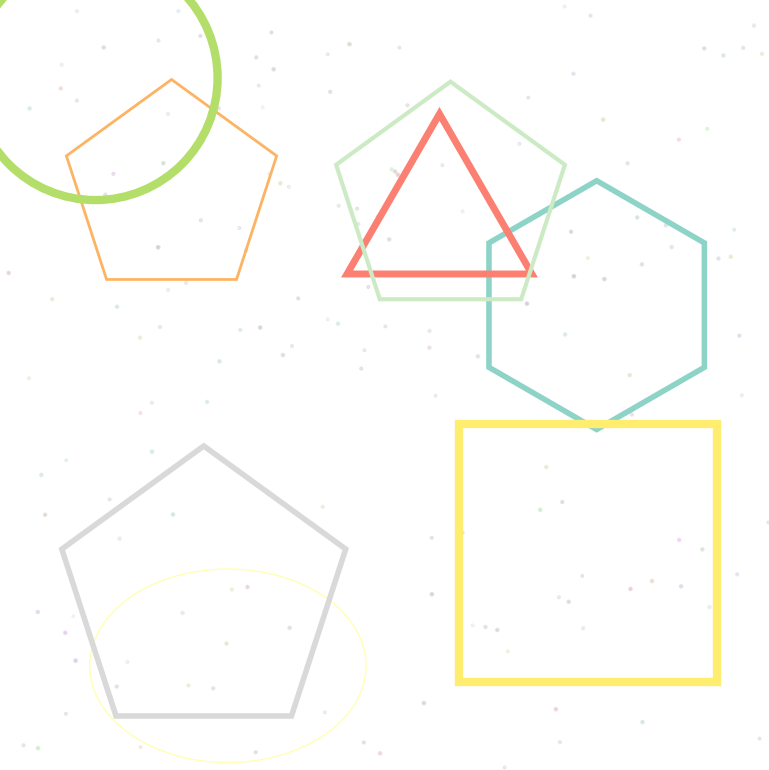[{"shape": "hexagon", "thickness": 2, "radius": 0.81, "center": [0.775, 0.604]}, {"shape": "oval", "thickness": 0.5, "radius": 0.9, "center": [0.296, 0.135]}, {"shape": "triangle", "thickness": 2.5, "radius": 0.69, "center": [0.571, 0.713]}, {"shape": "pentagon", "thickness": 1, "radius": 0.72, "center": [0.223, 0.753]}, {"shape": "circle", "thickness": 3, "radius": 0.79, "center": [0.124, 0.899]}, {"shape": "pentagon", "thickness": 2, "radius": 0.97, "center": [0.265, 0.227]}, {"shape": "pentagon", "thickness": 1.5, "radius": 0.78, "center": [0.585, 0.738]}, {"shape": "square", "thickness": 3, "radius": 0.84, "center": [0.763, 0.282]}]